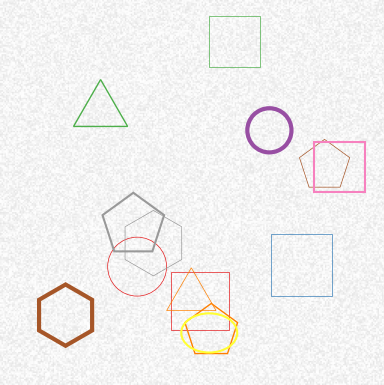[{"shape": "circle", "thickness": 0.5, "radius": 0.38, "center": [0.356, 0.307]}, {"shape": "square", "thickness": 0.5, "radius": 0.38, "center": [0.519, 0.218]}, {"shape": "square", "thickness": 0.5, "radius": 0.4, "center": [0.784, 0.312]}, {"shape": "square", "thickness": 0.5, "radius": 0.33, "center": [0.61, 0.892]}, {"shape": "triangle", "thickness": 1, "radius": 0.41, "center": [0.261, 0.712]}, {"shape": "circle", "thickness": 3, "radius": 0.29, "center": [0.7, 0.662]}, {"shape": "triangle", "thickness": 0.5, "radius": 0.37, "center": [0.497, 0.23]}, {"shape": "pentagon", "thickness": 1, "radius": 0.36, "center": [0.549, 0.14]}, {"shape": "oval", "thickness": 1.5, "radius": 0.36, "center": [0.543, 0.135]}, {"shape": "pentagon", "thickness": 0.5, "radius": 0.34, "center": [0.843, 0.569]}, {"shape": "hexagon", "thickness": 3, "radius": 0.4, "center": [0.17, 0.181]}, {"shape": "square", "thickness": 1.5, "radius": 0.33, "center": [0.882, 0.566]}, {"shape": "pentagon", "thickness": 1.5, "radius": 0.42, "center": [0.346, 0.415]}, {"shape": "hexagon", "thickness": 0.5, "radius": 0.42, "center": [0.398, 0.368]}]